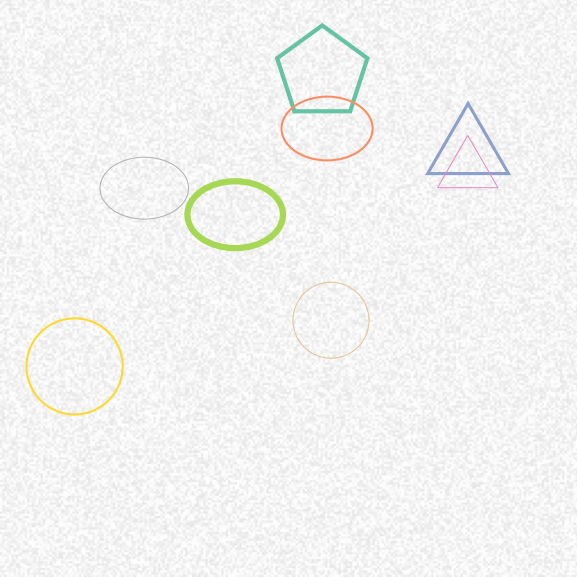[{"shape": "pentagon", "thickness": 2, "radius": 0.41, "center": [0.558, 0.873]}, {"shape": "oval", "thickness": 1, "radius": 0.39, "center": [0.566, 0.777]}, {"shape": "triangle", "thickness": 1.5, "radius": 0.4, "center": [0.811, 0.739]}, {"shape": "triangle", "thickness": 0.5, "radius": 0.3, "center": [0.81, 0.704]}, {"shape": "oval", "thickness": 3, "radius": 0.41, "center": [0.407, 0.627]}, {"shape": "circle", "thickness": 1, "radius": 0.42, "center": [0.129, 0.365]}, {"shape": "circle", "thickness": 0.5, "radius": 0.33, "center": [0.573, 0.445]}, {"shape": "oval", "thickness": 0.5, "radius": 0.38, "center": [0.25, 0.673]}]